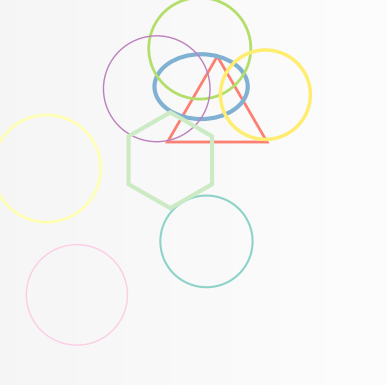[{"shape": "circle", "thickness": 1.5, "radius": 0.6, "center": [0.533, 0.373]}, {"shape": "circle", "thickness": 2, "radius": 0.7, "center": [0.12, 0.562]}, {"shape": "triangle", "thickness": 2, "radius": 0.74, "center": [0.561, 0.705]}, {"shape": "oval", "thickness": 3, "radius": 0.6, "center": [0.519, 0.775]}, {"shape": "circle", "thickness": 2, "radius": 0.66, "center": [0.516, 0.874]}, {"shape": "circle", "thickness": 1, "radius": 0.65, "center": [0.198, 0.234]}, {"shape": "circle", "thickness": 1, "radius": 0.69, "center": [0.404, 0.769]}, {"shape": "hexagon", "thickness": 3, "radius": 0.62, "center": [0.44, 0.584]}, {"shape": "circle", "thickness": 2.5, "radius": 0.58, "center": [0.685, 0.754]}]